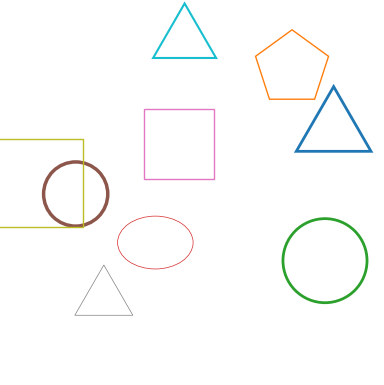[{"shape": "triangle", "thickness": 2, "radius": 0.56, "center": [0.867, 0.663]}, {"shape": "pentagon", "thickness": 1, "radius": 0.5, "center": [0.759, 0.823]}, {"shape": "circle", "thickness": 2, "radius": 0.55, "center": [0.844, 0.323]}, {"shape": "oval", "thickness": 0.5, "radius": 0.49, "center": [0.404, 0.37]}, {"shape": "circle", "thickness": 2.5, "radius": 0.42, "center": [0.197, 0.496]}, {"shape": "square", "thickness": 1, "radius": 0.45, "center": [0.465, 0.626]}, {"shape": "triangle", "thickness": 0.5, "radius": 0.44, "center": [0.27, 0.225]}, {"shape": "square", "thickness": 1, "radius": 0.57, "center": [0.101, 0.526]}, {"shape": "triangle", "thickness": 1.5, "radius": 0.47, "center": [0.48, 0.897]}]